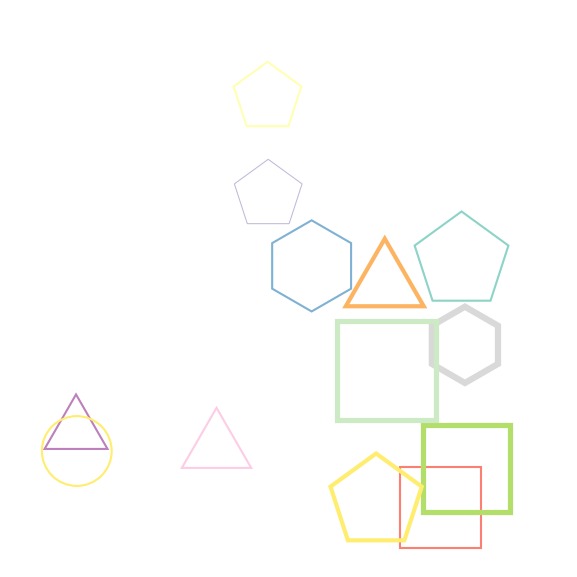[{"shape": "pentagon", "thickness": 1, "radius": 0.43, "center": [0.799, 0.548]}, {"shape": "pentagon", "thickness": 1, "radius": 0.31, "center": [0.463, 0.831]}, {"shape": "pentagon", "thickness": 0.5, "radius": 0.31, "center": [0.464, 0.662]}, {"shape": "square", "thickness": 1, "radius": 0.35, "center": [0.763, 0.121]}, {"shape": "hexagon", "thickness": 1, "radius": 0.39, "center": [0.54, 0.539]}, {"shape": "triangle", "thickness": 2, "radius": 0.39, "center": [0.666, 0.508]}, {"shape": "square", "thickness": 2.5, "radius": 0.38, "center": [0.808, 0.188]}, {"shape": "triangle", "thickness": 1, "radius": 0.35, "center": [0.375, 0.224]}, {"shape": "hexagon", "thickness": 3, "radius": 0.33, "center": [0.805, 0.402]}, {"shape": "triangle", "thickness": 1, "radius": 0.31, "center": [0.132, 0.253]}, {"shape": "square", "thickness": 2.5, "radius": 0.43, "center": [0.669, 0.357]}, {"shape": "circle", "thickness": 1, "radius": 0.3, "center": [0.133, 0.218]}, {"shape": "pentagon", "thickness": 2, "radius": 0.42, "center": [0.651, 0.131]}]